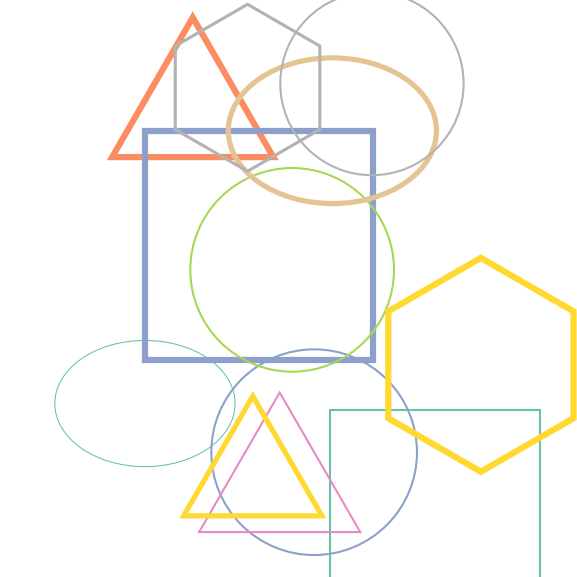[{"shape": "square", "thickness": 1, "radius": 0.91, "center": [0.753, 0.107]}, {"shape": "oval", "thickness": 0.5, "radius": 0.78, "center": [0.251, 0.3]}, {"shape": "triangle", "thickness": 3, "radius": 0.81, "center": [0.334, 0.808]}, {"shape": "square", "thickness": 3, "radius": 0.99, "center": [0.449, 0.574]}, {"shape": "circle", "thickness": 1, "radius": 0.89, "center": [0.544, 0.216]}, {"shape": "triangle", "thickness": 1, "radius": 0.81, "center": [0.484, 0.158]}, {"shape": "circle", "thickness": 1, "radius": 0.88, "center": [0.506, 0.532]}, {"shape": "triangle", "thickness": 2.5, "radius": 0.69, "center": [0.438, 0.175]}, {"shape": "hexagon", "thickness": 3, "radius": 0.93, "center": [0.833, 0.367]}, {"shape": "oval", "thickness": 2.5, "radius": 0.9, "center": [0.576, 0.773]}, {"shape": "hexagon", "thickness": 1.5, "radius": 0.72, "center": [0.429, 0.847]}, {"shape": "circle", "thickness": 1, "radius": 0.79, "center": [0.644, 0.854]}]